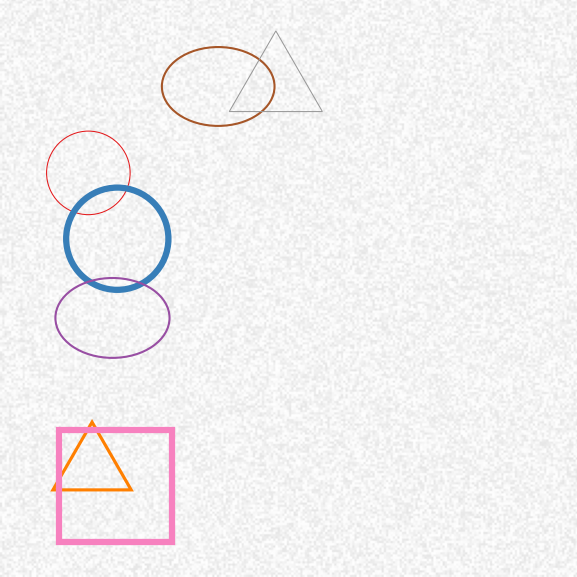[{"shape": "circle", "thickness": 0.5, "radius": 0.36, "center": [0.153, 0.7]}, {"shape": "circle", "thickness": 3, "radius": 0.44, "center": [0.203, 0.586]}, {"shape": "oval", "thickness": 1, "radius": 0.49, "center": [0.195, 0.449]}, {"shape": "triangle", "thickness": 1.5, "radius": 0.39, "center": [0.159, 0.19]}, {"shape": "oval", "thickness": 1, "radius": 0.49, "center": [0.378, 0.849]}, {"shape": "square", "thickness": 3, "radius": 0.49, "center": [0.2, 0.158]}, {"shape": "triangle", "thickness": 0.5, "radius": 0.47, "center": [0.478, 0.852]}]